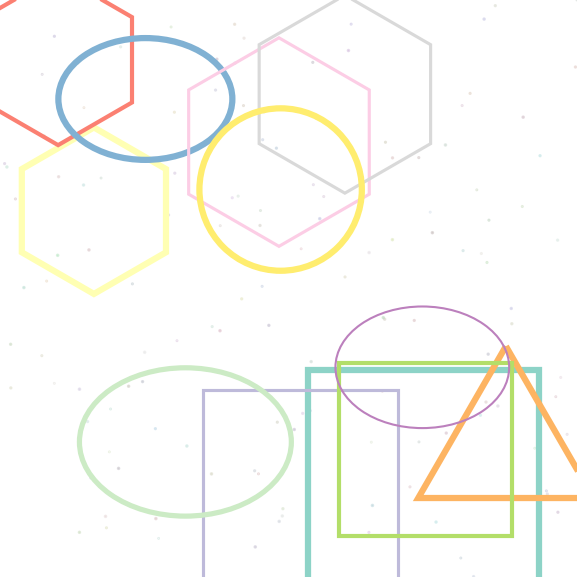[{"shape": "square", "thickness": 3, "radius": 1.0, "center": [0.733, 0.159]}, {"shape": "hexagon", "thickness": 3, "radius": 0.72, "center": [0.163, 0.634]}, {"shape": "square", "thickness": 1.5, "radius": 0.84, "center": [0.52, 0.154]}, {"shape": "hexagon", "thickness": 2, "radius": 0.74, "center": [0.101, 0.896]}, {"shape": "oval", "thickness": 3, "radius": 0.75, "center": [0.252, 0.828]}, {"shape": "triangle", "thickness": 3, "radius": 0.88, "center": [0.876, 0.224]}, {"shape": "square", "thickness": 2, "radius": 0.75, "center": [0.736, 0.22]}, {"shape": "hexagon", "thickness": 1.5, "radius": 0.9, "center": [0.483, 0.753]}, {"shape": "hexagon", "thickness": 1.5, "radius": 0.86, "center": [0.597, 0.836]}, {"shape": "oval", "thickness": 1, "radius": 0.75, "center": [0.731, 0.363]}, {"shape": "oval", "thickness": 2.5, "radius": 0.92, "center": [0.321, 0.234]}, {"shape": "circle", "thickness": 3, "radius": 0.7, "center": [0.486, 0.671]}]